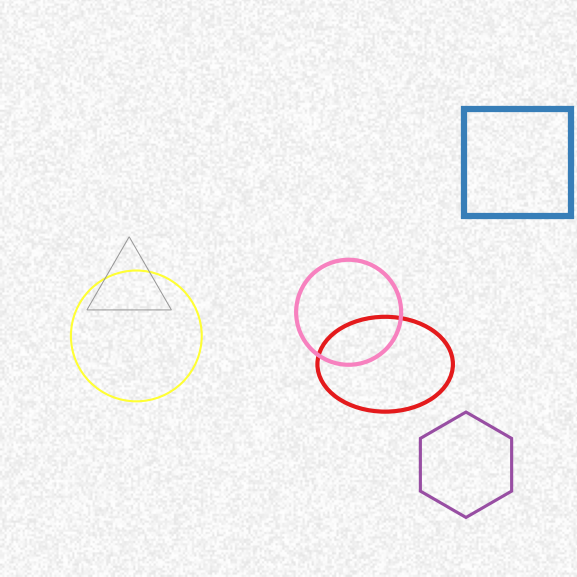[{"shape": "oval", "thickness": 2, "radius": 0.59, "center": [0.667, 0.368]}, {"shape": "square", "thickness": 3, "radius": 0.46, "center": [0.896, 0.717]}, {"shape": "hexagon", "thickness": 1.5, "radius": 0.46, "center": [0.807, 0.194]}, {"shape": "circle", "thickness": 1, "radius": 0.57, "center": [0.236, 0.417]}, {"shape": "circle", "thickness": 2, "radius": 0.45, "center": [0.604, 0.458]}, {"shape": "triangle", "thickness": 0.5, "radius": 0.42, "center": [0.224, 0.505]}]